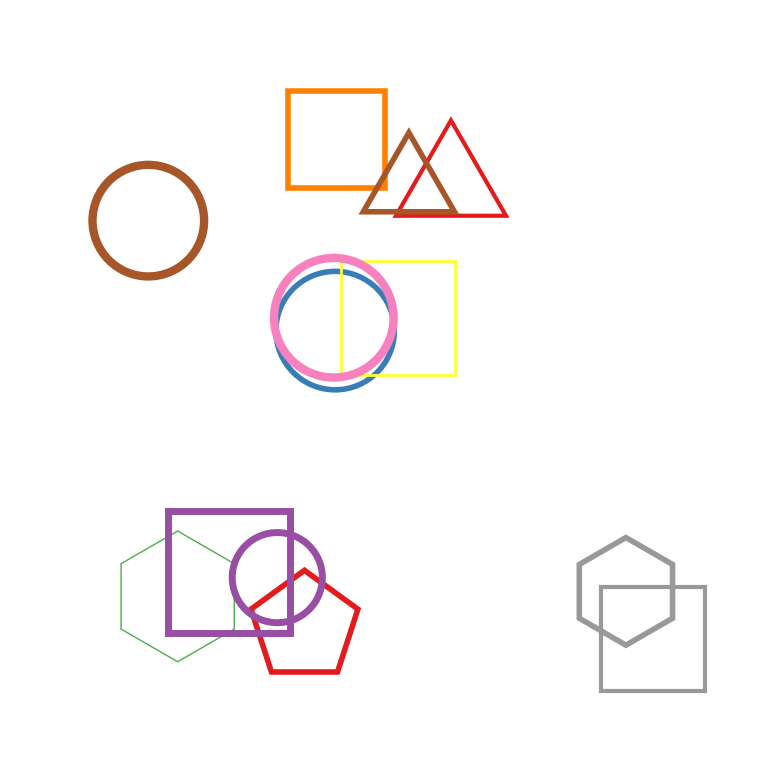[{"shape": "triangle", "thickness": 1.5, "radius": 0.41, "center": [0.586, 0.761]}, {"shape": "pentagon", "thickness": 2, "radius": 0.36, "center": [0.395, 0.186]}, {"shape": "circle", "thickness": 2, "radius": 0.38, "center": [0.435, 0.571]}, {"shape": "hexagon", "thickness": 0.5, "radius": 0.42, "center": [0.231, 0.225]}, {"shape": "square", "thickness": 2.5, "radius": 0.39, "center": [0.298, 0.257]}, {"shape": "circle", "thickness": 2.5, "radius": 0.29, "center": [0.36, 0.25]}, {"shape": "square", "thickness": 2, "radius": 0.31, "center": [0.437, 0.819]}, {"shape": "square", "thickness": 1, "radius": 0.37, "center": [0.516, 0.587]}, {"shape": "triangle", "thickness": 2, "radius": 0.34, "center": [0.531, 0.759]}, {"shape": "circle", "thickness": 3, "radius": 0.36, "center": [0.193, 0.713]}, {"shape": "circle", "thickness": 3, "radius": 0.39, "center": [0.434, 0.587]}, {"shape": "square", "thickness": 1.5, "radius": 0.34, "center": [0.848, 0.17]}, {"shape": "hexagon", "thickness": 2, "radius": 0.35, "center": [0.813, 0.232]}]